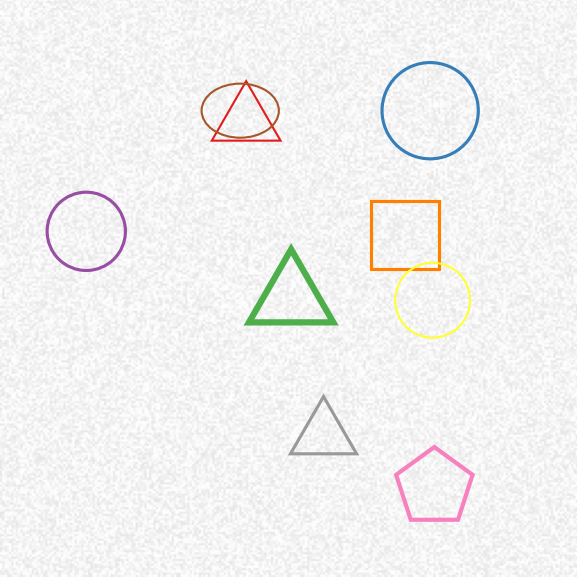[{"shape": "triangle", "thickness": 1, "radius": 0.34, "center": [0.426, 0.79]}, {"shape": "circle", "thickness": 1.5, "radius": 0.42, "center": [0.745, 0.807]}, {"shape": "triangle", "thickness": 3, "radius": 0.42, "center": [0.504, 0.483]}, {"shape": "circle", "thickness": 1.5, "radius": 0.34, "center": [0.149, 0.599]}, {"shape": "square", "thickness": 1.5, "radius": 0.29, "center": [0.701, 0.592]}, {"shape": "circle", "thickness": 1, "radius": 0.32, "center": [0.749, 0.479]}, {"shape": "oval", "thickness": 1, "radius": 0.33, "center": [0.416, 0.807]}, {"shape": "pentagon", "thickness": 2, "radius": 0.35, "center": [0.752, 0.155]}, {"shape": "triangle", "thickness": 1.5, "radius": 0.33, "center": [0.56, 0.246]}]